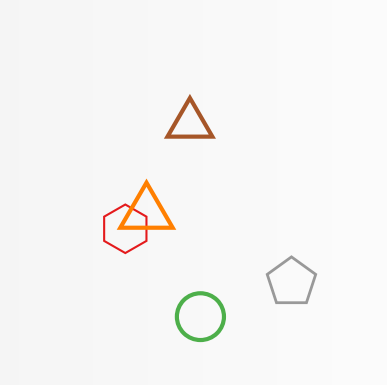[{"shape": "hexagon", "thickness": 1.5, "radius": 0.32, "center": [0.323, 0.406]}, {"shape": "circle", "thickness": 3, "radius": 0.3, "center": [0.517, 0.178]}, {"shape": "triangle", "thickness": 3, "radius": 0.39, "center": [0.378, 0.448]}, {"shape": "triangle", "thickness": 3, "radius": 0.33, "center": [0.49, 0.679]}, {"shape": "pentagon", "thickness": 2, "radius": 0.33, "center": [0.752, 0.267]}]